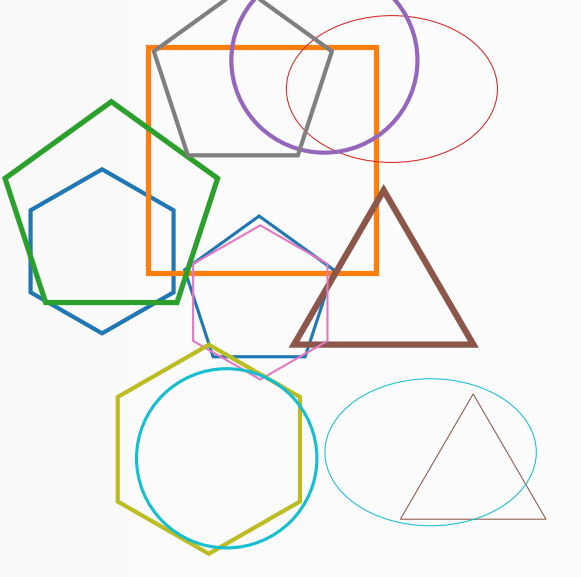[{"shape": "hexagon", "thickness": 2, "radius": 0.71, "center": [0.176, 0.564]}, {"shape": "pentagon", "thickness": 1.5, "radius": 0.67, "center": [0.446, 0.49]}, {"shape": "square", "thickness": 2.5, "radius": 0.98, "center": [0.451, 0.722]}, {"shape": "pentagon", "thickness": 2.5, "radius": 0.96, "center": [0.192, 0.631]}, {"shape": "oval", "thickness": 0.5, "radius": 0.91, "center": [0.674, 0.845]}, {"shape": "circle", "thickness": 2, "radius": 0.8, "center": [0.558, 0.895]}, {"shape": "triangle", "thickness": 3, "radius": 0.89, "center": [0.66, 0.492]}, {"shape": "triangle", "thickness": 0.5, "radius": 0.72, "center": [0.814, 0.172]}, {"shape": "hexagon", "thickness": 1, "radius": 0.67, "center": [0.448, 0.475]}, {"shape": "pentagon", "thickness": 2, "radius": 0.8, "center": [0.418, 0.86]}, {"shape": "hexagon", "thickness": 2, "radius": 0.91, "center": [0.359, 0.221]}, {"shape": "circle", "thickness": 1.5, "radius": 0.78, "center": [0.39, 0.206]}, {"shape": "oval", "thickness": 0.5, "radius": 0.91, "center": [0.741, 0.216]}]